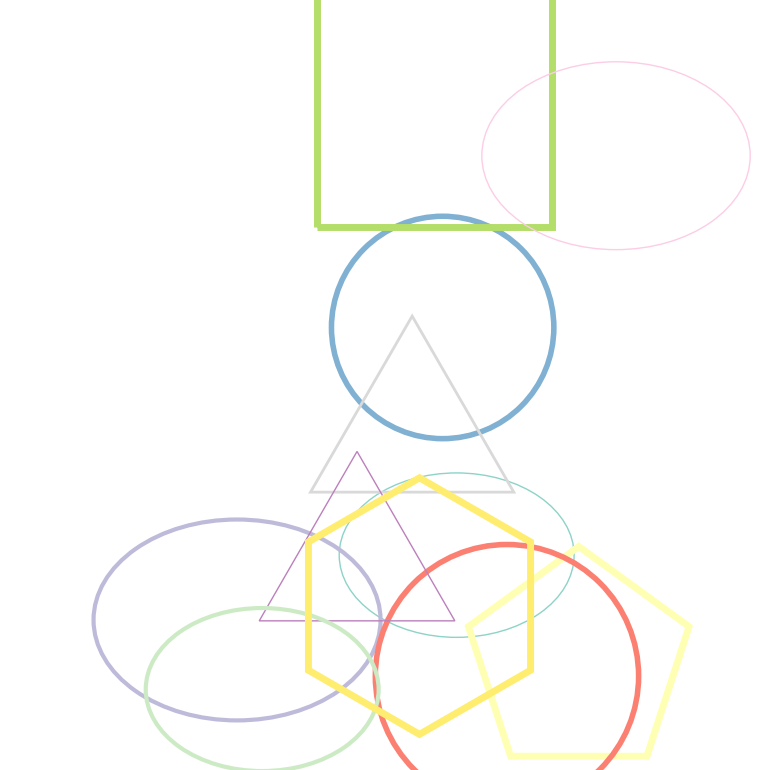[{"shape": "oval", "thickness": 0.5, "radius": 0.76, "center": [0.593, 0.279]}, {"shape": "pentagon", "thickness": 2.5, "radius": 0.75, "center": [0.752, 0.14]}, {"shape": "oval", "thickness": 1.5, "radius": 0.93, "center": [0.308, 0.195]}, {"shape": "circle", "thickness": 2, "radius": 0.85, "center": [0.658, 0.122]}, {"shape": "circle", "thickness": 2, "radius": 0.72, "center": [0.575, 0.575]}, {"shape": "square", "thickness": 2.5, "radius": 0.76, "center": [0.564, 0.858]}, {"shape": "oval", "thickness": 0.5, "radius": 0.87, "center": [0.8, 0.798]}, {"shape": "triangle", "thickness": 1, "radius": 0.76, "center": [0.535, 0.437]}, {"shape": "triangle", "thickness": 0.5, "radius": 0.73, "center": [0.464, 0.267]}, {"shape": "oval", "thickness": 1.5, "radius": 0.76, "center": [0.341, 0.104]}, {"shape": "hexagon", "thickness": 2.5, "radius": 0.83, "center": [0.545, 0.213]}]